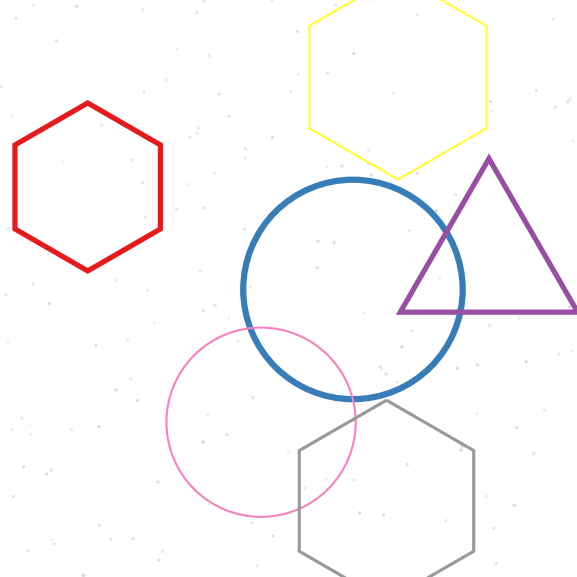[{"shape": "hexagon", "thickness": 2.5, "radius": 0.73, "center": [0.152, 0.675]}, {"shape": "circle", "thickness": 3, "radius": 0.95, "center": [0.611, 0.498]}, {"shape": "triangle", "thickness": 2.5, "radius": 0.89, "center": [0.847, 0.547]}, {"shape": "hexagon", "thickness": 1, "radius": 0.89, "center": [0.689, 0.866]}, {"shape": "circle", "thickness": 1, "radius": 0.82, "center": [0.452, 0.268]}, {"shape": "hexagon", "thickness": 1.5, "radius": 0.87, "center": [0.669, 0.132]}]